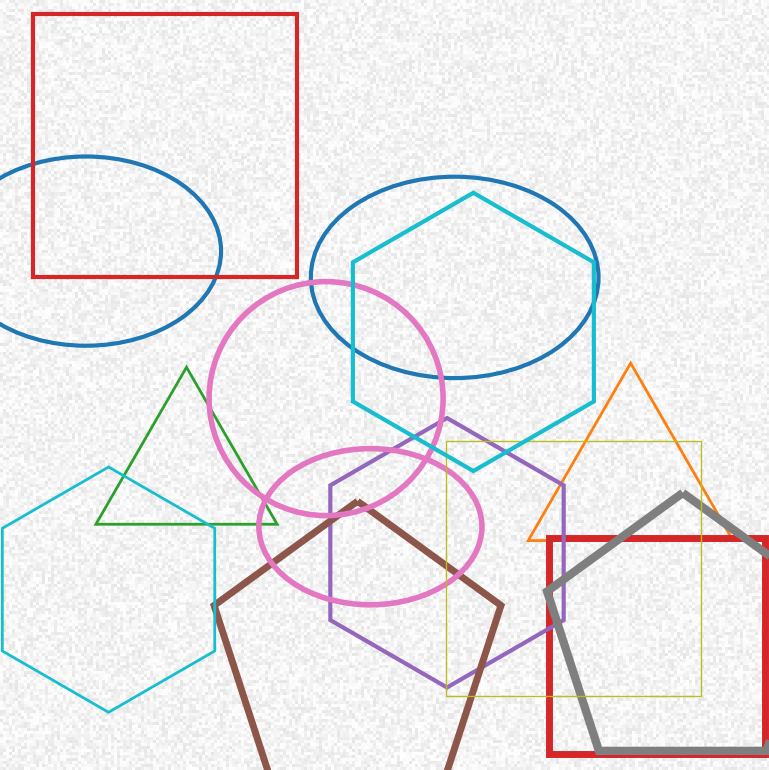[{"shape": "oval", "thickness": 1.5, "radius": 0.93, "center": [0.591, 0.64]}, {"shape": "oval", "thickness": 1.5, "radius": 0.88, "center": [0.112, 0.674]}, {"shape": "triangle", "thickness": 1, "radius": 0.77, "center": [0.819, 0.375]}, {"shape": "triangle", "thickness": 1, "radius": 0.68, "center": [0.242, 0.387]}, {"shape": "square", "thickness": 2.5, "radius": 0.7, "center": [0.854, 0.161]}, {"shape": "square", "thickness": 1.5, "radius": 0.86, "center": [0.214, 0.811]}, {"shape": "hexagon", "thickness": 1.5, "radius": 0.87, "center": [0.581, 0.282]}, {"shape": "pentagon", "thickness": 2.5, "radius": 0.98, "center": [0.464, 0.153]}, {"shape": "oval", "thickness": 2, "radius": 0.72, "center": [0.481, 0.316]}, {"shape": "circle", "thickness": 2, "radius": 0.76, "center": [0.423, 0.482]}, {"shape": "pentagon", "thickness": 3, "radius": 0.93, "center": [0.887, 0.175]}, {"shape": "square", "thickness": 0.5, "radius": 0.83, "center": [0.745, 0.262]}, {"shape": "hexagon", "thickness": 1, "radius": 0.8, "center": [0.141, 0.234]}, {"shape": "hexagon", "thickness": 1.5, "radius": 0.9, "center": [0.615, 0.569]}]